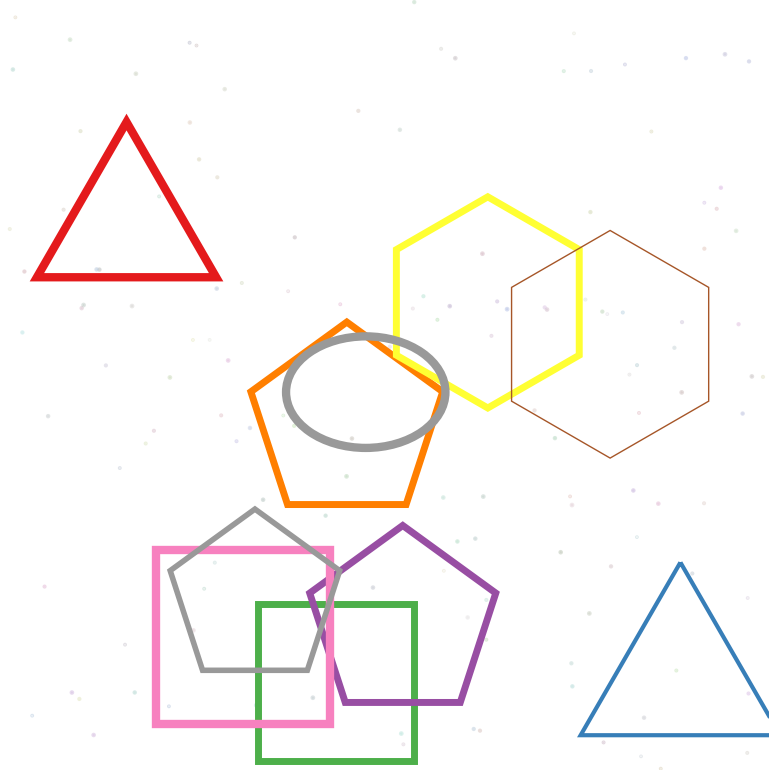[{"shape": "triangle", "thickness": 3, "radius": 0.67, "center": [0.164, 0.707]}, {"shape": "triangle", "thickness": 1.5, "radius": 0.75, "center": [0.884, 0.12]}, {"shape": "square", "thickness": 2.5, "radius": 0.51, "center": [0.436, 0.114]}, {"shape": "pentagon", "thickness": 2.5, "radius": 0.64, "center": [0.523, 0.191]}, {"shape": "pentagon", "thickness": 2.5, "radius": 0.65, "center": [0.45, 0.451]}, {"shape": "hexagon", "thickness": 2.5, "radius": 0.69, "center": [0.634, 0.607]}, {"shape": "hexagon", "thickness": 0.5, "radius": 0.74, "center": [0.792, 0.553]}, {"shape": "square", "thickness": 3, "radius": 0.57, "center": [0.315, 0.173]}, {"shape": "pentagon", "thickness": 2, "radius": 0.58, "center": [0.331, 0.223]}, {"shape": "oval", "thickness": 3, "radius": 0.52, "center": [0.475, 0.491]}]